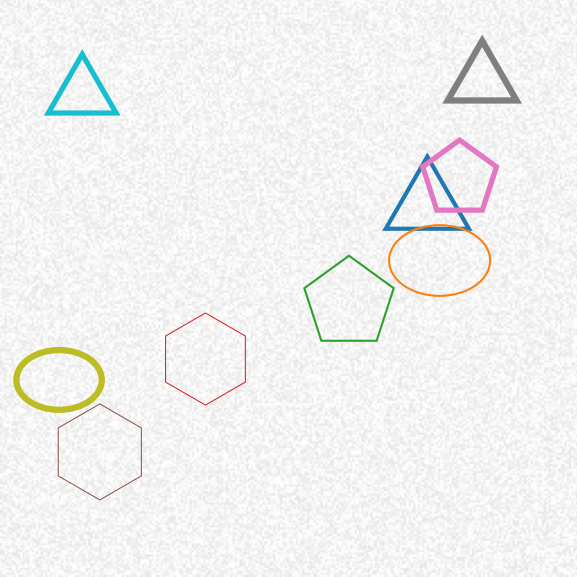[{"shape": "triangle", "thickness": 2, "radius": 0.42, "center": [0.74, 0.645]}, {"shape": "oval", "thickness": 1, "radius": 0.44, "center": [0.761, 0.548]}, {"shape": "pentagon", "thickness": 1, "radius": 0.41, "center": [0.604, 0.475]}, {"shape": "hexagon", "thickness": 0.5, "radius": 0.4, "center": [0.356, 0.377]}, {"shape": "hexagon", "thickness": 0.5, "radius": 0.42, "center": [0.173, 0.217]}, {"shape": "pentagon", "thickness": 2.5, "radius": 0.34, "center": [0.796, 0.69]}, {"shape": "triangle", "thickness": 3, "radius": 0.34, "center": [0.835, 0.86]}, {"shape": "oval", "thickness": 3, "radius": 0.37, "center": [0.102, 0.341]}, {"shape": "triangle", "thickness": 2.5, "radius": 0.34, "center": [0.142, 0.837]}]